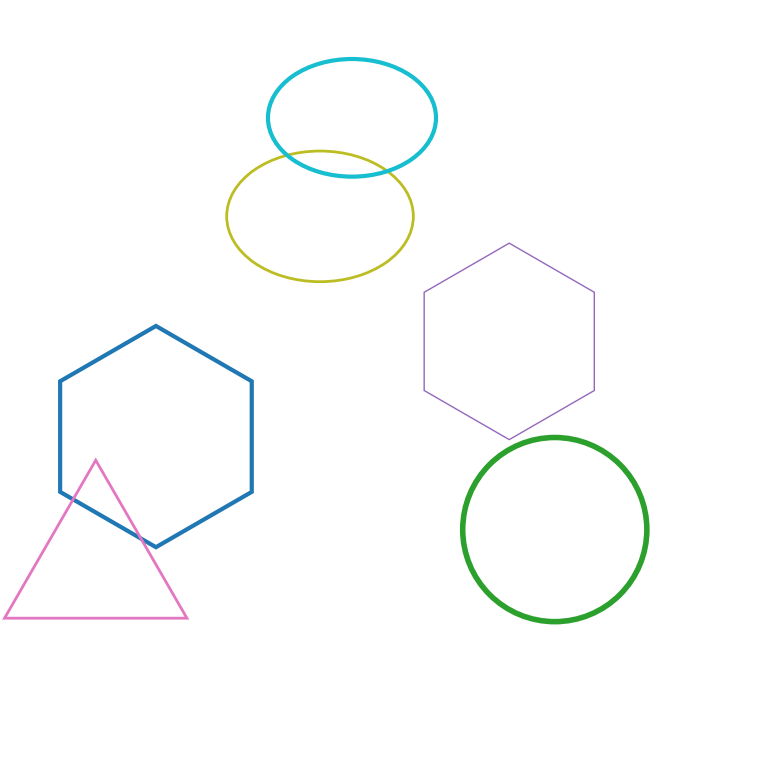[{"shape": "hexagon", "thickness": 1.5, "radius": 0.72, "center": [0.203, 0.433]}, {"shape": "circle", "thickness": 2, "radius": 0.6, "center": [0.721, 0.312]}, {"shape": "hexagon", "thickness": 0.5, "radius": 0.64, "center": [0.661, 0.557]}, {"shape": "triangle", "thickness": 1, "radius": 0.68, "center": [0.124, 0.266]}, {"shape": "oval", "thickness": 1, "radius": 0.61, "center": [0.416, 0.719]}, {"shape": "oval", "thickness": 1.5, "radius": 0.55, "center": [0.457, 0.847]}]